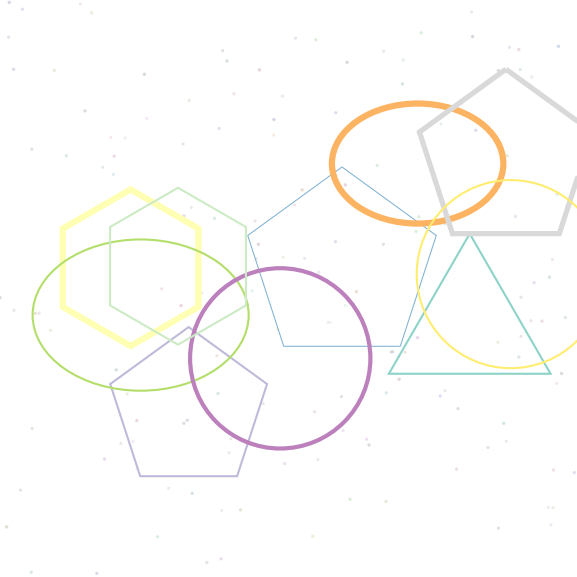[{"shape": "triangle", "thickness": 1, "radius": 0.81, "center": [0.813, 0.433]}, {"shape": "hexagon", "thickness": 3, "radius": 0.68, "center": [0.226, 0.536]}, {"shape": "pentagon", "thickness": 1, "radius": 0.71, "center": [0.327, 0.29]}, {"shape": "pentagon", "thickness": 0.5, "radius": 0.86, "center": [0.592, 0.538]}, {"shape": "oval", "thickness": 3, "radius": 0.74, "center": [0.723, 0.716]}, {"shape": "oval", "thickness": 1, "radius": 0.94, "center": [0.244, 0.454]}, {"shape": "pentagon", "thickness": 2.5, "radius": 0.79, "center": [0.876, 0.722]}, {"shape": "circle", "thickness": 2, "radius": 0.78, "center": [0.485, 0.379]}, {"shape": "hexagon", "thickness": 1, "radius": 0.68, "center": [0.308, 0.538]}, {"shape": "circle", "thickness": 1, "radius": 0.81, "center": [0.884, 0.524]}]